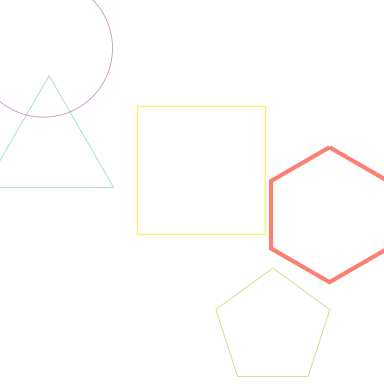[{"shape": "triangle", "thickness": 0.5, "radius": 0.97, "center": [0.127, 0.61]}, {"shape": "hexagon", "thickness": 3, "radius": 0.88, "center": [0.856, 0.442]}, {"shape": "pentagon", "thickness": 0.5, "radius": 0.78, "center": [0.709, 0.148]}, {"shape": "circle", "thickness": 0.5, "radius": 0.9, "center": [0.113, 0.875]}, {"shape": "square", "thickness": 1, "radius": 0.83, "center": [0.522, 0.559]}]